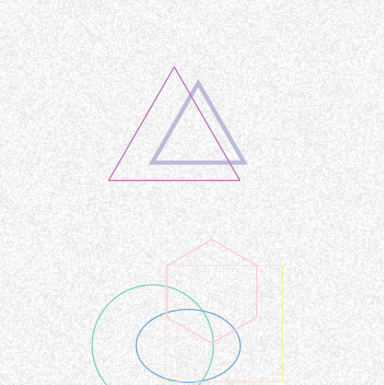[{"shape": "circle", "thickness": 1, "radius": 0.79, "center": [0.397, 0.103]}, {"shape": "triangle", "thickness": 3, "radius": 0.69, "center": [0.515, 0.647]}, {"shape": "oval", "thickness": 1, "radius": 0.68, "center": [0.489, 0.102]}, {"shape": "hexagon", "thickness": 1, "radius": 0.67, "center": [0.55, 0.243]}, {"shape": "triangle", "thickness": 1, "radius": 0.98, "center": [0.453, 0.63]}, {"shape": "square", "thickness": 0.5, "radius": 0.76, "center": [0.58, 0.161]}]